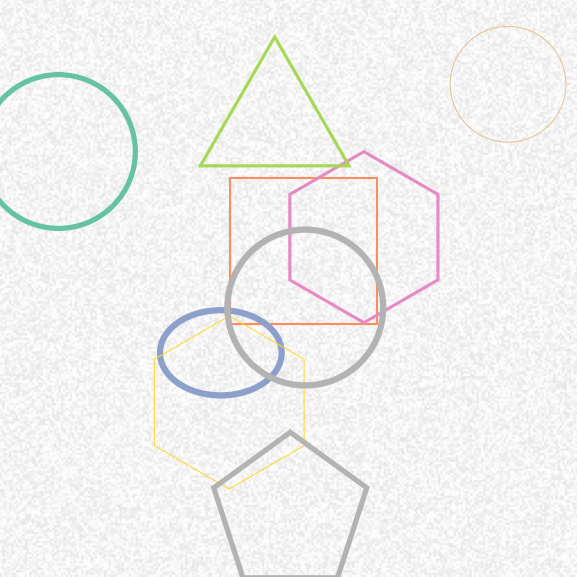[{"shape": "circle", "thickness": 2.5, "radius": 0.67, "center": [0.101, 0.737]}, {"shape": "square", "thickness": 1, "radius": 0.64, "center": [0.526, 0.564]}, {"shape": "oval", "thickness": 3, "radius": 0.53, "center": [0.382, 0.388]}, {"shape": "hexagon", "thickness": 1.5, "radius": 0.74, "center": [0.63, 0.588]}, {"shape": "triangle", "thickness": 1.5, "radius": 0.74, "center": [0.476, 0.786]}, {"shape": "hexagon", "thickness": 0.5, "radius": 0.75, "center": [0.397, 0.302]}, {"shape": "circle", "thickness": 0.5, "radius": 0.5, "center": [0.88, 0.853]}, {"shape": "circle", "thickness": 3, "radius": 0.67, "center": [0.529, 0.467]}, {"shape": "pentagon", "thickness": 2.5, "radius": 0.7, "center": [0.503, 0.111]}]